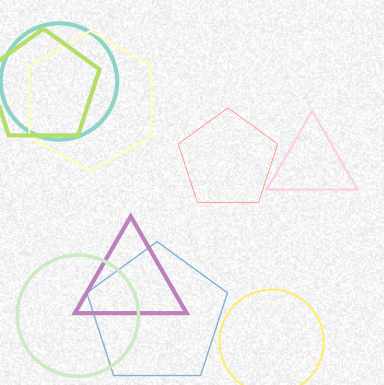[{"shape": "circle", "thickness": 3, "radius": 0.76, "center": [0.153, 0.788]}, {"shape": "hexagon", "thickness": 1.5, "radius": 0.91, "center": [0.234, 0.737]}, {"shape": "pentagon", "thickness": 0.5, "radius": 0.68, "center": [0.592, 0.584]}, {"shape": "pentagon", "thickness": 1, "radius": 0.96, "center": [0.408, 0.18]}, {"shape": "pentagon", "thickness": 3, "radius": 0.77, "center": [0.113, 0.772]}, {"shape": "triangle", "thickness": 1.5, "radius": 0.68, "center": [0.811, 0.576]}, {"shape": "triangle", "thickness": 3, "radius": 0.84, "center": [0.34, 0.27]}, {"shape": "circle", "thickness": 2.5, "radius": 0.79, "center": [0.202, 0.18]}, {"shape": "circle", "thickness": 1.5, "radius": 0.68, "center": [0.706, 0.112]}]